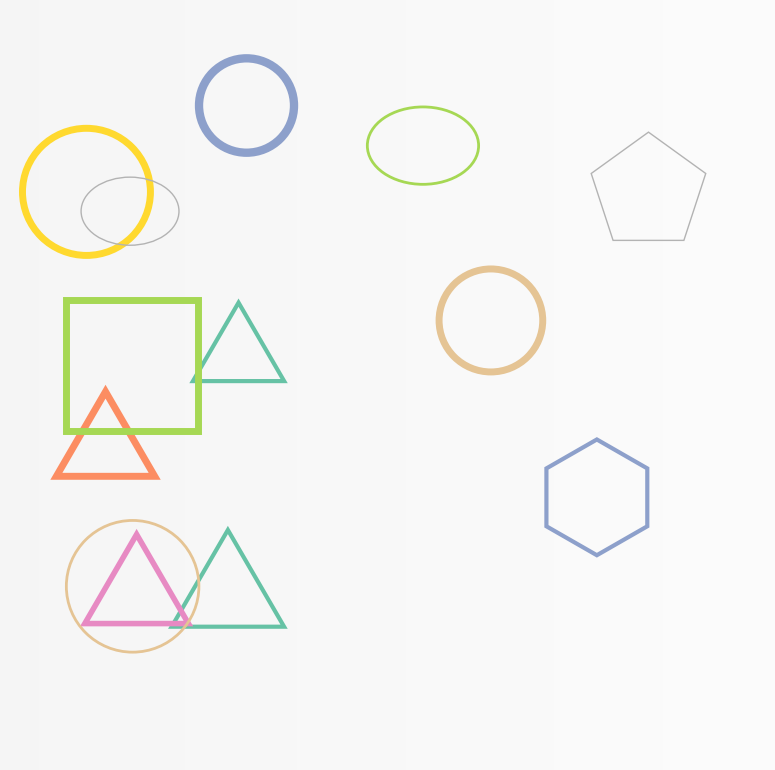[{"shape": "triangle", "thickness": 1.5, "radius": 0.34, "center": [0.308, 0.539]}, {"shape": "triangle", "thickness": 1.5, "radius": 0.42, "center": [0.294, 0.228]}, {"shape": "triangle", "thickness": 2.5, "radius": 0.37, "center": [0.136, 0.418]}, {"shape": "circle", "thickness": 3, "radius": 0.31, "center": [0.318, 0.863]}, {"shape": "hexagon", "thickness": 1.5, "radius": 0.38, "center": [0.77, 0.354]}, {"shape": "triangle", "thickness": 2, "radius": 0.39, "center": [0.176, 0.229]}, {"shape": "square", "thickness": 2.5, "radius": 0.43, "center": [0.171, 0.526]}, {"shape": "oval", "thickness": 1, "radius": 0.36, "center": [0.546, 0.811]}, {"shape": "circle", "thickness": 2.5, "radius": 0.41, "center": [0.112, 0.751]}, {"shape": "circle", "thickness": 1, "radius": 0.43, "center": [0.171, 0.239]}, {"shape": "circle", "thickness": 2.5, "radius": 0.33, "center": [0.633, 0.584]}, {"shape": "oval", "thickness": 0.5, "radius": 0.32, "center": [0.168, 0.726]}, {"shape": "pentagon", "thickness": 0.5, "radius": 0.39, "center": [0.837, 0.751]}]